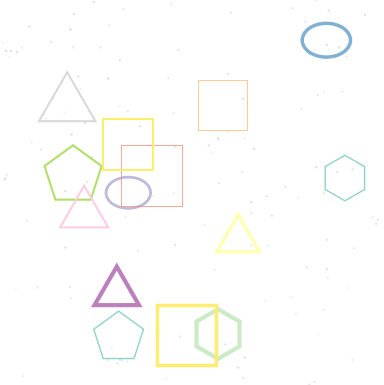[{"shape": "hexagon", "thickness": 1, "radius": 0.3, "center": [0.896, 0.538]}, {"shape": "pentagon", "thickness": 1, "radius": 0.34, "center": [0.308, 0.124]}, {"shape": "triangle", "thickness": 2.5, "radius": 0.32, "center": [0.618, 0.378]}, {"shape": "oval", "thickness": 2, "radius": 0.29, "center": [0.333, 0.499]}, {"shape": "square", "thickness": 0.5, "radius": 0.4, "center": [0.394, 0.545]}, {"shape": "oval", "thickness": 2.5, "radius": 0.31, "center": [0.848, 0.896]}, {"shape": "square", "thickness": 0.5, "radius": 0.32, "center": [0.578, 0.727]}, {"shape": "pentagon", "thickness": 1.5, "radius": 0.39, "center": [0.19, 0.545]}, {"shape": "triangle", "thickness": 1.5, "radius": 0.36, "center": [0.219, 0.445]}, {"shape": "triangle", "thickness": 1.5, "radius": 0.42, "center": [0.174, 0.728]}, {"shape": "triangle", "thickness": 3, "radius": 0.33, "center": [0.303, 0.241]}, {"shape": "hexagon", "thickness": 3, "radius": 0.32, "center": [0.566, 0.132]}, {"shape": "square", "thickness": 1.5, "radius": 0.33, "center": [0.333, 0.624]}, {"shape": "square", "thickness": 2.5, "radius": 0.38, "center": [0.484, 0.13]}]